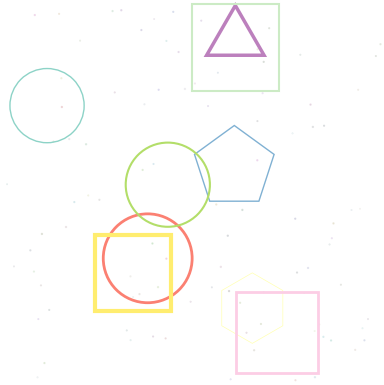[{"shape": "circle", "thickness": 1, "radius": 0.48, "center": [0.122, 0.726]}, {"shape": "hexagon", "thickness": 0.5, "radius": 0.46, "center": [0.655, 0.2]}, {"shape": "circle", "thickness": 2, "radius": 0.58, "center": [0.384, 0.329]}, {"shape": "pentagon", "thickness": 1, "radius": 0.54, "center": [0.609, 0.565]}, {"shape": "circle", "thickness": 1.5, "radius": 0.55, "center": [0.436, 0.52]}, {"shape": "square", "thickness": 2, "radius": 0.53, "center": [0.719, 0.137]}, {"shape": "triangle", "thickness": 2.5, "radius": 0.43, "center": [0.611, 0.9]}, {"shape": "square", "thickness": 1.5, "radius": 0.57, "center": [0.613, 0.877]}, {"shape": "square", "thickness": 3, "radius": 0.49, "center": [0.346, 0.291]}]